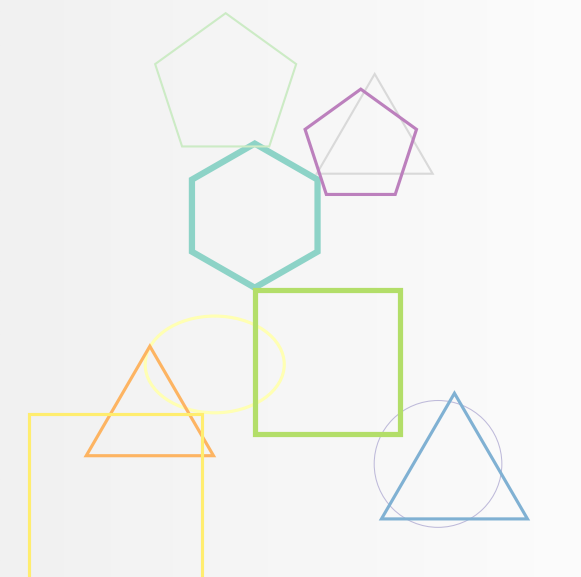[{"shape": "hexagon", "thickness": 3, "radius": 0.62, "center": [0.438, 0.626]}, {"shape": "oval", "thickness": 1.5, "radius": 0.6, "center": [0.369, 0.368]}, {"shape": "circle", "thickness": 0.5, "radius": 0.55, "center": [0.754, 0.196]}, {"shape": "triangle", "thickness": 1.5, "radius": 0.73, "center": [0.782, 0.173]}, {"shape": "triangle", "thickness": 1.5, "radius": 0.63, "center": [0.258, 0.273]}, {"shape": "square", "thickness": 2.5, "radius": 0.62, "center": [0.563, 0.373]}, {"shape": "triangle", "thickness": 1, "radius": 0.58, "center": [0.645, 0.756]}, {"shape": "pentagon", "thickness": 1.5, "radius": 0.5, "center": [0.621, 0.744]}, {"shape": "pentagon", "thickness": 1, "radius": 0.64, "center": [0.388, 0.849]}, {"shape": "square", "thickness": 1.5, "radius": 0.74, "center": [0.199, 0.133]}]